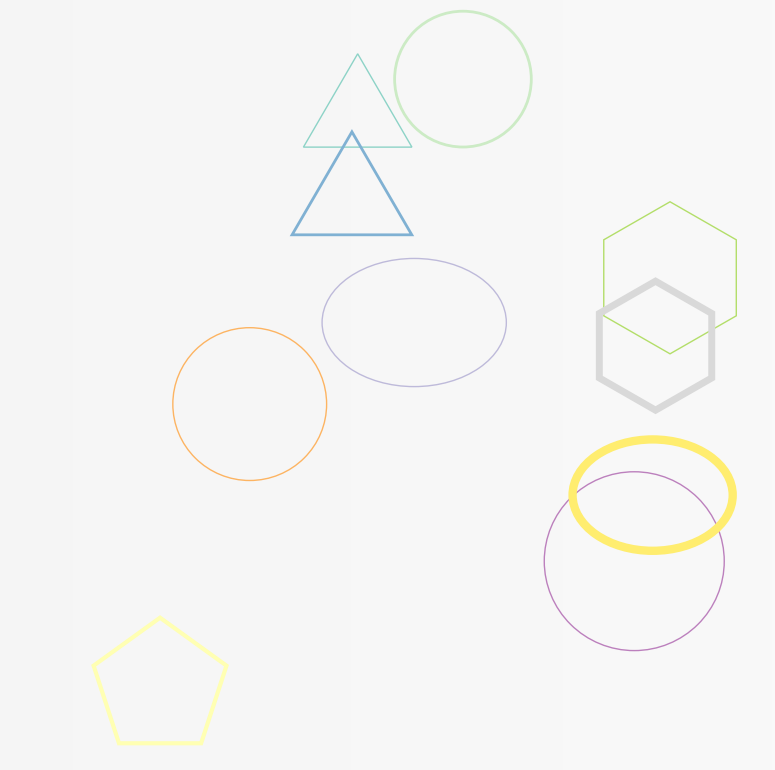[{"shape": "triangle", "thickness": 0.5, "radius": 0.4, "center": [0.462, 0.849]}, {"shape": "pentagon", "thickness": 1.5, "radius": 0.45, "center": [0.207, 0.108]}, {"shape": "oval", "thickness": 0.5, "radius": 0.59, "center": [0.534, 0.581]}, {"shape": "triangle", "thickness": 1, "radius": 0.45, "center": [0.454, 0.74]}, {"shape": "circle", "thickness": 0.5, "radius": 0.5, "center": [0.322, 0.475]}, {"shape": "hexagon", "thickness": 0.5, "radius": 0.49, "center": [0.865, 0.639]}, {"shape": "hexagon", "thickness": 2.5, "radius": 0.42, "center": [0.846, 0.551]}, {"shape": "circle", "thickness": 0.5, "radius": 0.58, "center": [0.818, 0.271]}, {"shape": "circle", "thickness": 1, "radius": 0.44, "center": [0.597, 0.897]}, {"shape": "oval", "thickness": 3, "radius": 0.52, "center": [0.842, 0.357]}]